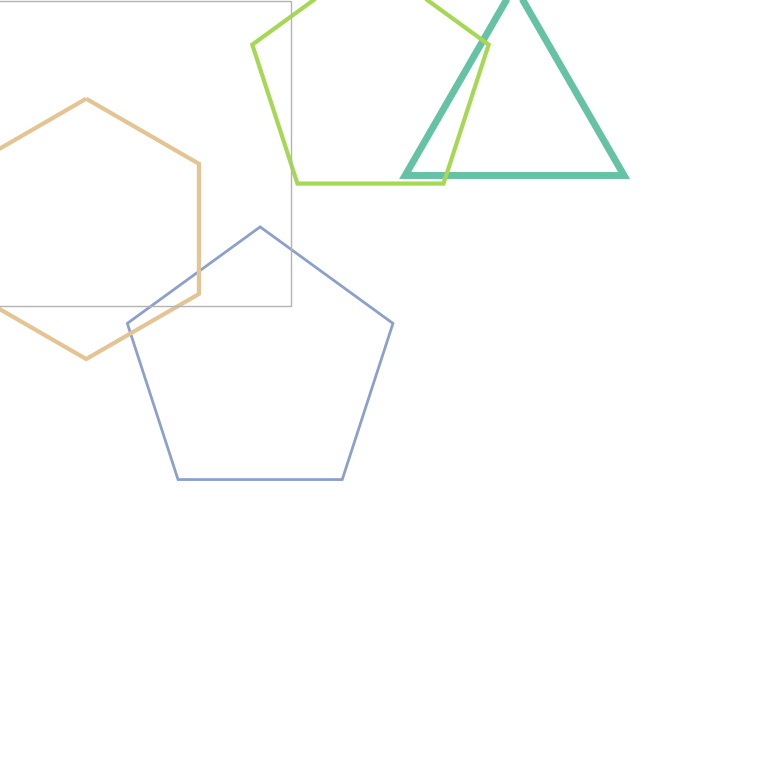[{"shape": "triangle", "thickness": 2.5, "radius": 0.82, "center": [0.668, 0.854]}, {"shape": "pentagon", "thickness": 1, "radius": 0.91, "center": [0.338, 0.524]}, {"shape": "pentagon", "thickness": 1.5, "radius": 0.81, "center": [0.481, 0.892]}, {"shape": "hexagon", "thickness": 1.5, "radius": 0.85, "center": [0.112, 0.703]}, {"shape": "square", "thickness": 0.5, "radius": 0.99, "center": [0.179, 0.801]}]